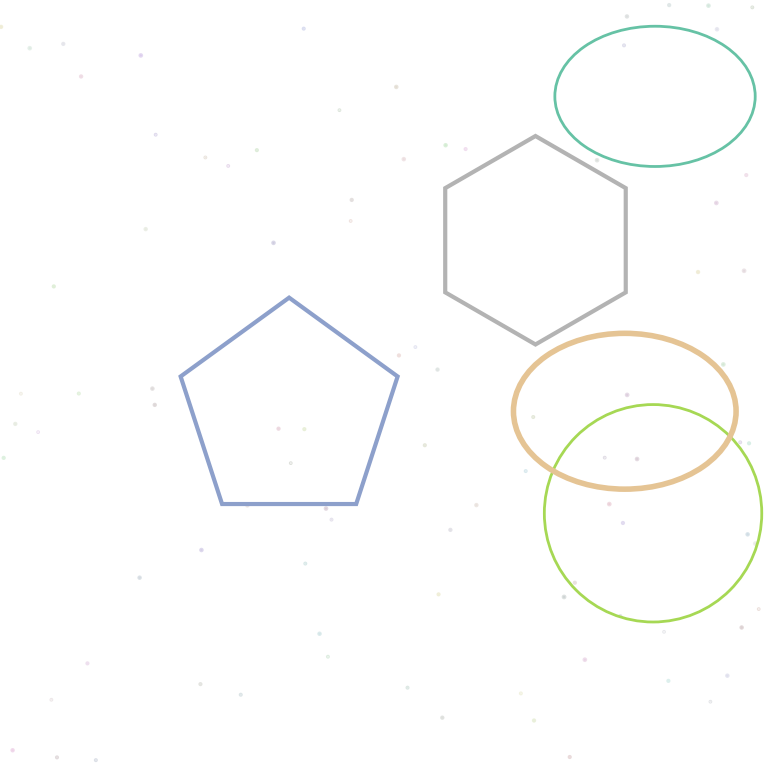[{"shape": "oval", "thickness": 1, "radius": 0.65, "center": [0.851, 0.875]}, {"shape": "pentagon", "thickness": 1.5, "radius": 0.74, "center": [0.375, 0.465]}, {"shape": "circle", "thickness": 1, "radius": 0.71, "center": [0.848, 0.333]}, {"shape": "oval", "thickness": 2, "radius": 0.72, "center": [0.811, 0.466]}, {"shape": "hexagon", "thickness": 1.5, "radius": 0.68, "center": [0.695, 0.688]}]